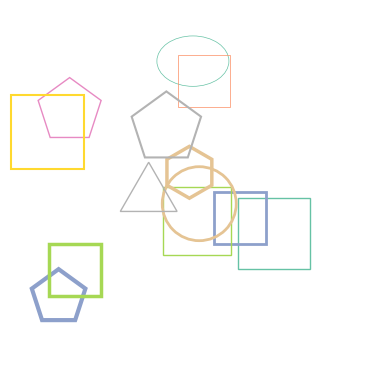[{"shape": "square", "thickness": 1, "radius": 0.46, "center": [0.712, 0.393]}, {"shape": "oval", "thickness": 0.5, "radius": 0.47, "center": [0.501, 0.841]}, {"shape": "square", "thickness": 0.5, "radius": 0.34, "center": [0.531, 0.789]}, {"shape": "pentagon", "thickness": 3, "radius": 0.37, "center": [0.152, 0.228]}, {"shape": "square", "thickness": 2, "radius": 0.34, "center": [0.624, 0.434]}, {"shape": "pentagon", "thickness": 1, "radius": 0.43, "center": [0.181, 0.712]}, {"shape": "square", "thickness": 2.5, "radius": 0.34, "center": [0.194, 0.298]}, {"shape": "square", "thickness": 1, "radius": 0.44, "center": [0.512, 0.426]}, {"shape": "square", "thickness": 1.5, "radius": 0.48, "center": [0.123, 0.658]}, {"shape": "hexagon", "thickness": 2.5, "radius": 0.34, "center": [0.492, 0.552]}, {"shape": "circle", "thickness": 2, "radius": 0.48, "center": [0.518, 0.471]}, {"shape": "pentagon", "thickness": 1.5, "radius": 0.47, "center": [0.432, 0.668]}, {"shape": "triangle", "thickness": 1, "radius": 0.43, "center": [0.386, 0.493]}]